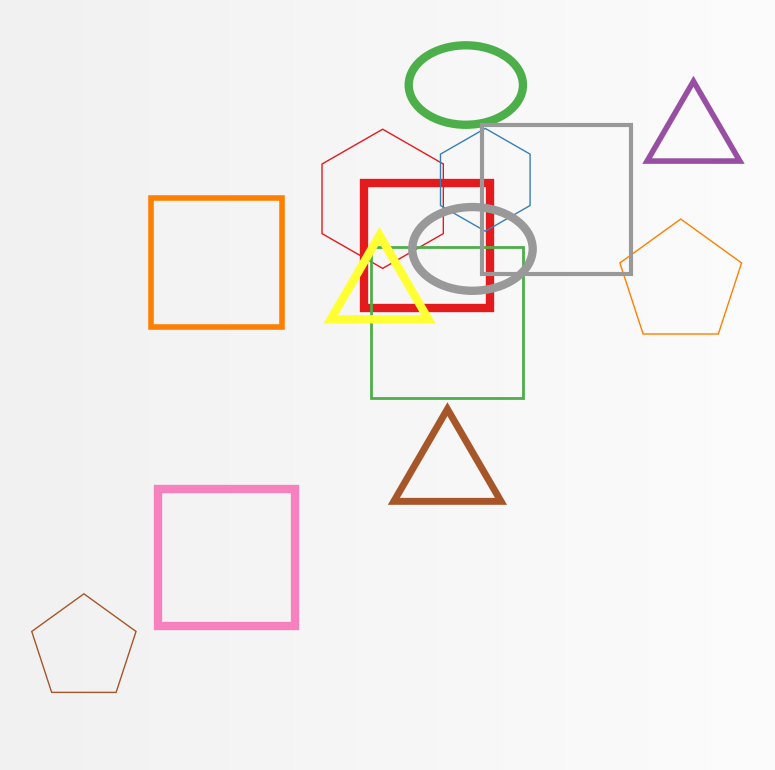[{"shape": "square", "thickness": 3, "radius": 0.41, "center": [0.551, 0.681]}, {"shape": "hexagon", "thickness": 0.5, "radius": 0.45, "center": [0.494, 0.742]}, {"shape": "hexagon", "thickness": 0.5, "radius": 0.33, "center": [0.626, 0.766]}, {"shape": "oval", "thickness": 3, "radius": 0.37, "center": [0.601, 0.89]}, {"shape": "square", "thickness": 1, "radius": 0.49, "center": [0.577, 0.581]}, {"shape": "triangle", "thickness": 2, "radius": 0.35, "center": [0.895, 0.825]}, {"shape": "square", "thickness": 2, "radius": 0.42, "center": [0.279, 0.659]}, {"shape": "pentagon", "thickness": 0.5, "radius": 0.41, "center": [0.878, 0.633]}, {"shape": "triangle", "thickness": 3, "radius": 0.36, "center": [0.49, 0.622]}, {"shape": "triangle", "thickness": 2.5, "radius": 0.4, "center": [0.577, 0.389]}, {"shape": "pentagon", "thickness": 0.5, "radius": 0.35, "center": [0.108, 0.158]}, {"shape": "square", "thickness": 3, "radius": 0.44, "center": [0.292, 0.276]}, {"shape": "square", "thickness": 1.5, "radius": 0.48, "center": [0.718, 0.741]}, {"shape": "oval", "thickness": 3, "radius": 0.39, "center": [0.61, 0.677]}]